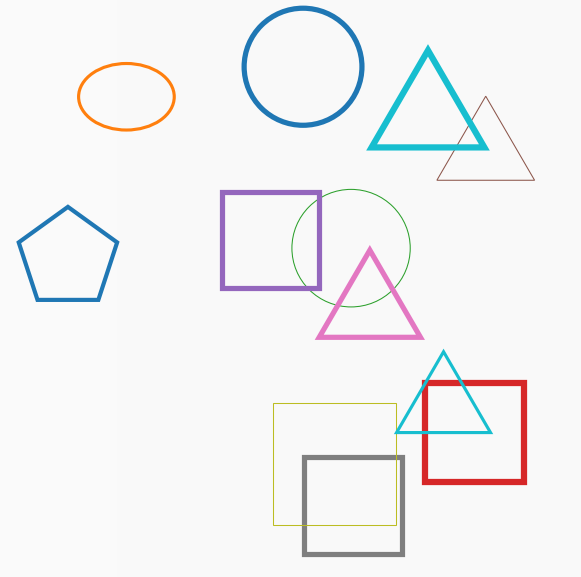[{"shape": "circle", "thickness": 2.5, "radius": 0.51, "center": [0.521, 0.884]}, {"shape": "pentagon", "thickness": 2, "radius": 0.45, "center": [0.117, 0.552]}, {"shape": "oval", "thickness": 1.5, "radius": 0.41, "center": [0.218, 0.832]}, {"shape": "circle", "thickness": 0.5, "radius": 0.51, "center": [0.604, 0.569]}, {"shape": "square", "thickness": 3, "radius": 0.43, "center": [0.817, 0.251]}, {"shape": "square", "thickness": 2.5, "radius": 0.41, "center": [0.465, 0.584]}, {"shape": "triangle", "thickness": 0.5, "radius": 0.49, "center": [0.836, 0.736]}, {"shape": "triangle", "thickness": 2.5, "radius": 0.5, "center": [0.636, 0.465]}, {"shape": "square", "thickness": 2.5, "radius": 0.42, "center": [0.607, 0.124]}, {"shape": "square", "thickness": 0.5, "radius": 0.53, "center": [0.575, 0.196]}, {"shape": "triangle", "thickness": 1.5, "radius": 0.47, "center": [0.763, 0.297]}, {"shape": "triangle", "thickness": 3, "radius": 0.56, "center": [0.736, 0.8]}]